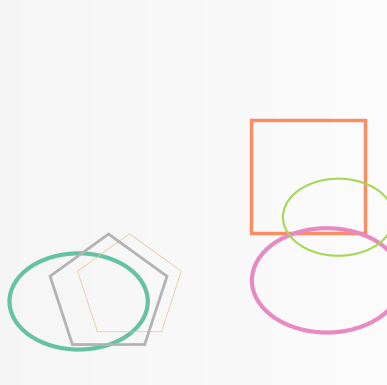[{"shape": "oval", "thickness": 3, "radius": 0.89, "center": [0.203, 0.217]}, {"shape": "square", "thickness": 2.5, "radius": 0.73, "center": [0.796, 0.541]}, {"shape": "oval", "thickness": 3, "radius": 0.97, "center": [0.844, 0.272]}, {"shape": "oval", "thickness": 1.5, "radius": 0.71, "center": [0.873, 0.436]}, {"shape": "pentagon", "thickness": 0.5, "radius": 0.7, "center": [0.334, 0.252]}, {"shape": "pentagon", "thickness": 2, "radius": 0.79, "center": [0.28, 0.233]}]